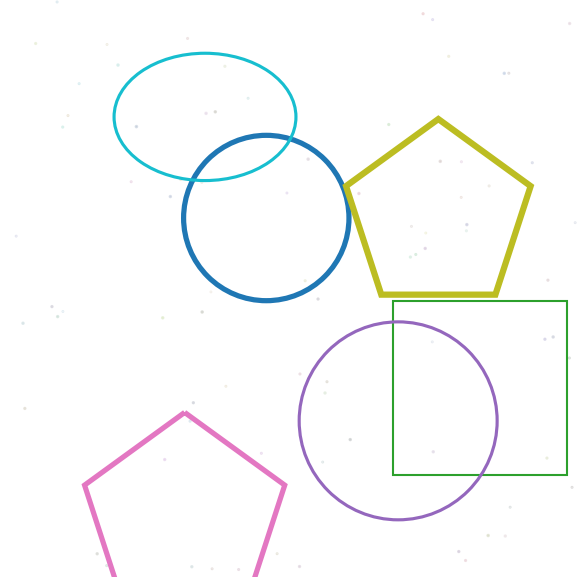[{"shape": "circle", "thickness": 2.5, "radius": 0.72, "center": [0.461, 0.622]}, {"shape": "square", "thickness": 1, "radius": 0.75, "center": [0.831, 0.328]}, {"shape": "circle", "thickness": 1.5, "radius": 0.86, "center": [0.689, 0.27]}, {"shape": "pentagon", "thickness": 2.5, "radius": 0.91, "center": [0.32, 0.103]}, {"shape": "pentagon", "thickness": 3, "radius": 0.84, "center": [0.759, 0.625]}, {"shape": "oval", "thickness": 1.5, "radius": 0.79, "center": [0.355, 0.797]}]